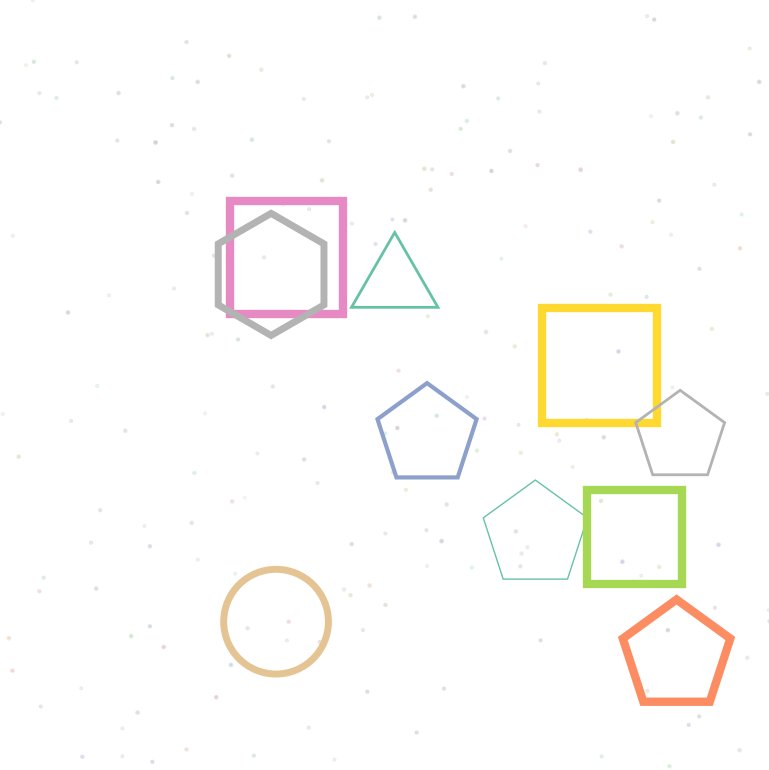[{"shape": "pentagon", "thickness": 0.5, "radius": 0.36, "center": [0.695, 0.305]}, {"shape": "triangle", "thickness": 1, "radius": 0.32, "center": [0.513, 0.633]}, {"shape": "pentagon", "thickness": 3, "radius": 0.37, "center": [0.879, 0.148]}, {"shape": "pentagon", "thickness": 1.5, "radius": 0.34, "center": [0.555, 0.435]}, {"shape": "square", "thickness": 3, "radius": 0.37, "center": [0.372, 0.665]}, {"shape": "square", "thickness": 3, "radius": 0.31, "center": [0.824, 0.303]}, {"shape": "square", "thickness": 3, "radius": 0.37, "center": [0.779, 0.525]}, {"shape": "circle", "thickness": 2.5, "radius": 0.34, "center": [0.359, 0.193]}, {"shape": "pentagon", "thickness": 1, "radius": 0.3, "center": [0.883, 0.432]}, {"shape": "hexagon", "thickness": 2.5, "radius": 0.4, "center": [0.352, 0.644]}]